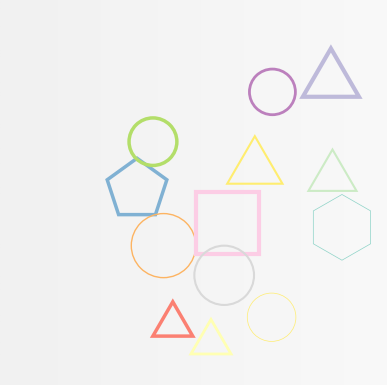[{"shape": "hexagon", "thickness": 0.5, "radius": 0.43, "center": [0.882, 0.409]}, {"shape": "triangle", "thickness": 2, "radius": 0.3, "center": [0.544, 0.111]}, {"shape": "triangle", "thickness": 3, "radius": 0.42, "center": [0.854, 0.79]}, {"shape": "triangle", "thickness": 2.5, "radius": 0.3, "center": [0.446, 0.157]}, {"shape": "pentagon", "thickness": 2.5, "radius": 0.4, "center": [0.354, 0.508]}, {"shape": "circle", "thickness": 1, "radius": 0.42, "center": [0.422, 0.362]}, {"shape": "circle", "thickness": 2.5, "radius": 0.31, "center": [0.395, 0.632]}, {"shape": "square", "thickness": 3, "radius": 0.41, "center": [0.586, 0.42]}, {"shape": "circle", "thickness": 1.5, "radius": 0.39, "center": [0.579, 0.285]}, {"shape": "circle", "thickness": 2, "radius": 0.3, "center": [0.703, 0.761]}, {"shape": "triangle", "thickness": 1.5, "radius": 0.36, "center": [0.858, 0.54]}, {"shape": "circle", "thickness": 0.5, "radius": 0.31, "center": [0.701, 0.176]}, {"shape": "triangle", "thickness": 1.5, "radius": 0.41, "center": [0.658, 0.564]}]